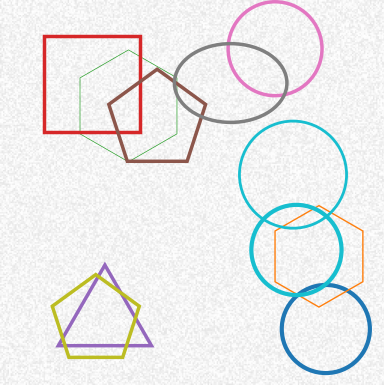[{"shape": "circle", "thickness": 3, "radius": 0.57, "center": [0.846, 0.145]}, {"shape": "hexagon", "thickness": 1, "radius": 0.66, "center": [0.828, 0.334]}, {"shape": "hexagon", "thickness": 0.5, "radius": 0.73, "center": [0.334, 0.725]}, {"shape": "square", "thickness": 2.5, "radius": 0.62, "center": [0.239, 0.782]}, {"shape": "triangle", "thickness": 2.5, "radius": 0.7, "center": [0.272, 0.172]}, {"shape": "pentagon", "thickness": 2.5, "radius": 0.66, "center": [0.408, 0.688]}, {"shape": "circle", "thickness": 2.5, "radius": 0.61, "center": [0.714, 0.873]}, {"shape": "oval", "thickness": 2.5, "radius": 0.73, "center": [0.599, 0.784]}, {"shape": "pentagon", "thickness": 2.5, "radius": 0.59, "center": [0.249, 0.168]}, {"shape": "circle", "thickness": 3, "radius": 0.59, "center": [0.77, 0.351]}, {"shape": "circle", "thickness": 2, "radius": 0.7, "center": [0.761, 0.546]}]